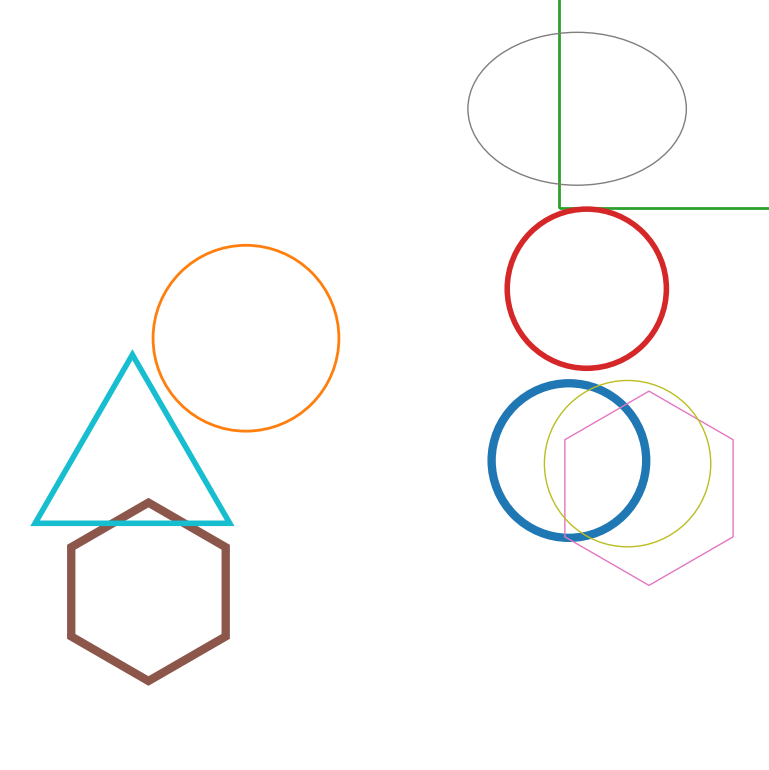[{"shape": "circle", "thickness": 3, "radius": 0.5, "center": [0.739, 0.402]}, {"shape": "circle", "thickness": 1, "radius": 0.6, "center": [0.319, 0.561]}, {"shape": "square", "thickness": 1, "radius": 0.75, "center": [0.876, 0.88]}, {"shape": "circle", "thickness": 2, "radius": 0.52, "center": [0.762, 0.625]}, {"shape": "hexagon", "thickness": 3, "radius": 0.58, "center": [0.193, 0.231]}, {"shape": "hexagon", "thickness": 0.5, "radius": 0.63, "center": [0.843, 0.366]}, {"shape": "oval", "thickness": 0.5, "radius": 0.71, "center": [0.75, 0.859]}, {"shape": "circle", "thickness": 0.5, "radius": 0.54, "center": [0.815, 0.398]}, {"shape": "triangle", "thickness": 2, "radius": 0.73, "center": [0.172, 0.393]}]